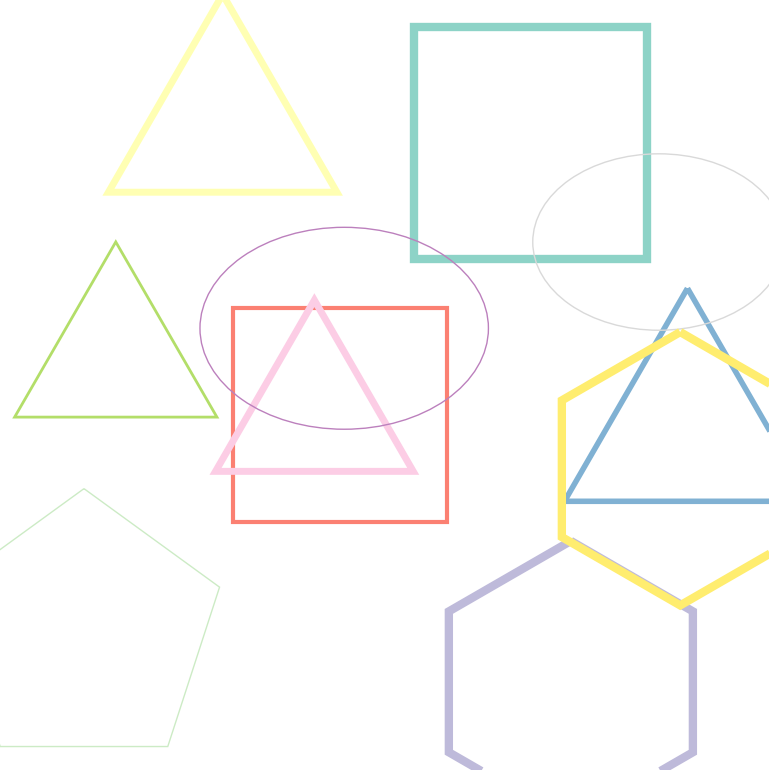[{"shape": "square", "thickness": 3, "radius": 0.76, "center": [0.689, 0.814]}, {"shape": "triangle", "thickness": 2.5, "radius": 0.86, "center": [0.289, 0.836]}, {"shape": "hexagon", "thickness": 3, "radius": 0.91, "center": [0.741, 0.115]}, {"shape": "square", "thickness": 1.5, "radius": 0.69, "center": [0.442, 0.461]}, {"shape": "triangle", "thickness": 2, "radius": 0.92, "center": [0.893, 0.441]}, {"shape": "triangle", "thickness": 1, "radius": 0.76, "center": [0.15, 0.534]}, {"shape": "triangle", "thickness": 2.5, "radius": 0.74, "center": [0.408, 0.462]}, {"shape": "oval", "thickness": 0.5, "radius": 0.82, "center": [0.856, 0.686]}, {"shape": "oval", "thickness": 0.5, "radius": 0.94, "center": [0.447, 0.574]}, {"shape": "pentagon", "thickness": 0.5, "radius": 0.93, "center": [0.109, 0.18]}, {"shape": "hexagon", "thickness": 3, "radius": 0.89, "center": [0.883, 0.391]}]